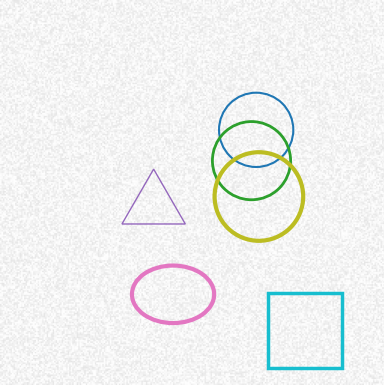[{"shape": "circle", "thickness": 1.5, "radius": 0.48, "center": [0.665, 0.663]}, {"shape": "circle", "thickness": 2, "radius": 0.51, "center": [0.653, 0.583]}, {"shape": "triangle", "thickness": 1, "radius": 0.47, "center": [0.399, 0.466]}, {"shape": "oval", "thickness": 3, "radius": 0.53, "center": [0.45, 0.236]}, {"shape": "circle", "thickness": 3, "radius": 0.58, "center": [0.672, 0.49]}, {"shape": "square", "thickness": 2.5, "radius": 0.49, "center": [0.792, 0.142]}]